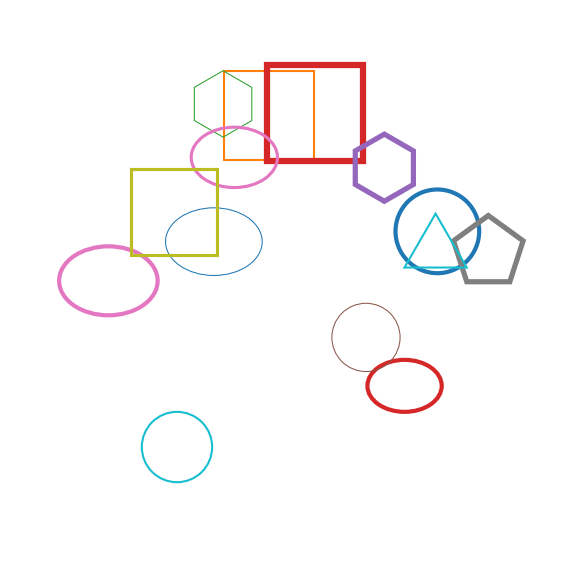[{"shape": "circle", "thickness": 2, "radius": 0.36, "center": [0.757, 0.599]}, {"shape": "oval", "thickness": 0.5, "radius": 0.42, "center": [0.37, 0.581]}, {"shape": "square", "thickness": 1, "radius": 0.39, "center": [0.466, 0.799]}, {"shape": "hexagon", "thickness": 0.5, "radius": 0.29, "center": [0.386, 0.819]}, {"shape": "oval", "thickness": 2, "radius": 0.32, "center": [0.701, 0.331]}, {"shape": "square", "thickness": 3, "radius": 0.41, "center": [0.545, 0.804]}, {"shape": "hexagon", "thickness": 2.5, "radius": 0.29, "center": [0.666, 0.709]}, {"shape": "circle", "thickness": 0.5, "radius": 0.3, "center": [0.634, 0.415]}, {"shape": "oval", "thickness": 1.5, "radius": 0.37, "center": [0.406, 0.727]}, {"shape": "oval", "thickness": 2, "radius": 0.43, "center": [0.188, 0.513]}, {"shape": "pentagon", "thickness": 2.5, "radius": 0.32, "center": [0.846, 0.563]}, {"shape": "square", "thickness": 1.5, "radius": 0.37, "center": [0.301, 0.631]}, {"shape": "triangle", "thickness": 1, "radius": 0.31, "center": [0.754, 0.567]}, {"shape": "circle", "thickness": 1, "radius": 0.3, "center": [0.306, 0.225]}]